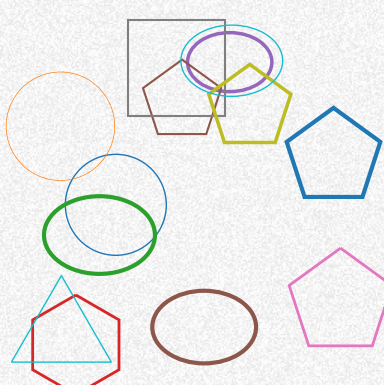[{"shape": "pentagon", "thickness": 3, "radius": 0.64, "center": [0.866, 0.592]}, {"shape": "circle", "thickness": 1, "radius": 0.66, "center": [0.301, 0.468]}, {"shape": "circle", "thickness": 0.5, "radius": 0.7, "center": [0.157, 0.672]}, {"shape": "oval", "thickness": 3, "radius": 0.72, "center": [0.258, 0.389]}, {"shape": "hexagon", "thickness": 2, "radius": 0.65, "center": [0.197, 0.104]}, {"shape": "oval", "thickness": 2.5, "radius": 0.55, "center": [0.597, 0.839]}, {"shape": "oval", "thickness": 3, "radius": 0.67, "center": [0.53, 0.15]}, {"shape": "pentagon", "thickness": 1.5, "radius": 0.53, "center": [0.473, 0.738]}, {"shape": "pentagon", "thickness": 2, "radius": 0.7, "center": [0.885, 0.215]}, {"shape": "square", "thickness": 1.5, "radius": 0.63, "center": [0.458, 0.824]}, {"shape": "pentagon", "thickness": 2.5, "radius": 0.56, "center": [0.649, 0.721]}, {"shape": "oval", "thickness": 1, "radius": 0.66, "center": [0.602, 0.842]}, {"shape": "triangle", "thickness": 1, "radius": 0.75, "center": [0.159, 0.134]}]